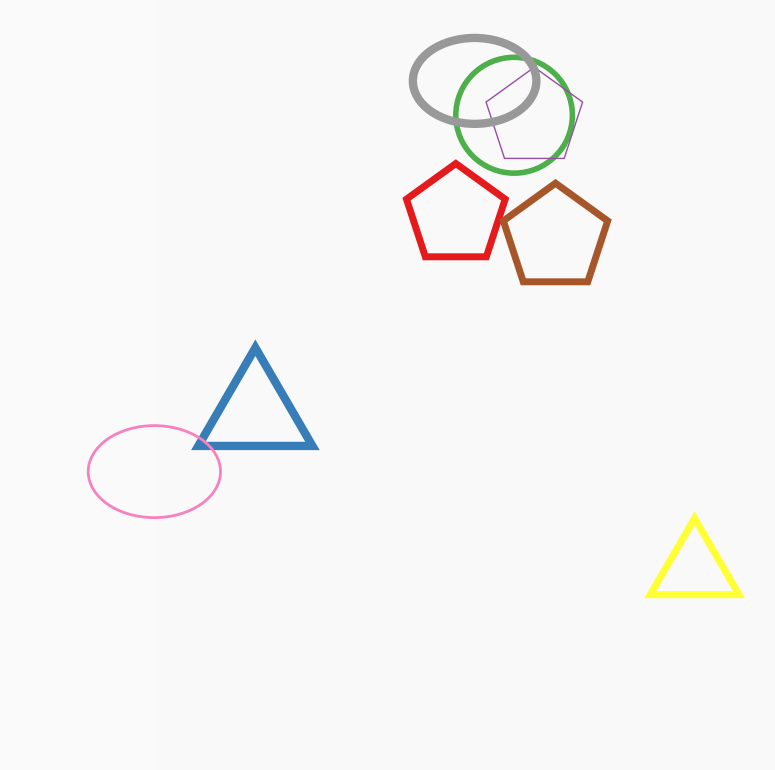[{"shape": "pentagon", "thickness": 2.5, "radius": 0.33, "center": [0.588, 0.721]}, {"shape": "triangle", "thickness": 3, "radius": 0.43, "center": [0.33, 0.463]}, {"shape": "circle", "thickness": 2, "radius": 0.38, "center": [0.663, 0.85]}, {"shape": "pentagon", "thickness": 0.5, "radius": 0.33, "center": [0.689, 0.847]}, {"shape": "triangle", "thickness": 2.5, "radius": 0.33, "center": [0.896, 0.261]}, {"shape": "pentagon", "thickness": 2.5, "radius": 0.35, "center": [0.717, 0.691]}, {"shape": "oval", "thickness": 1, "radius": 0.43, "center": [0.199, 0.388]}, {"shape": "oval", "thickness": 3, "radius": 0.4, "center": [0.612, 0.895]}]